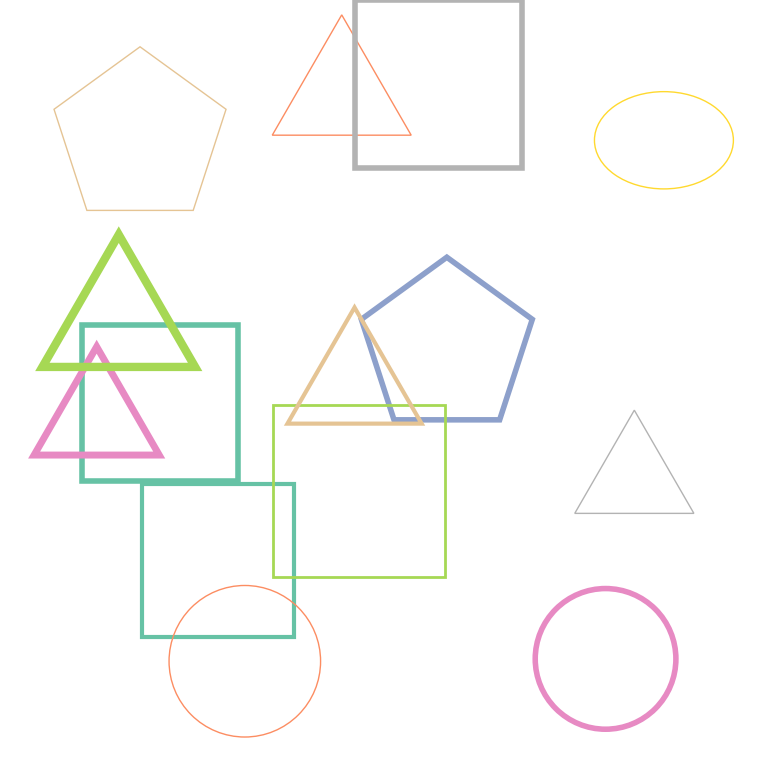[{"shape": "square", "thickness": 1.5, "radius": 0.5, "center": [0.283, 0.272]}, {"shape": "square", "thickness": 2, "radius": 0.51, "center": [0.208, 0.477]}, {"shape": "triangle", "thickness": 0.5, "radius": 0.52, "center": [0.444, 0.877]}, {"shape": "circle", "thickness": 0.5, "radius": 0.49, "center": [0.318, 0.141]}, {"shape": "pentagon", "thickness": 2, "radius": 0.58, "center": [0.58, 0.549]}, {"shape": "triangle", "thickness": 2.5, "radius": 0.47, "center": [0.126, 0.456]}, {"shape": "circle", "thickness": 2, "radius": 0.46, "center": [0.786, 0.144]}, {"shape": "square", "thickness": 1, "radius": 0.56, "center": [0.466, 0.362]}, {"shape": "triangle", "thickness": 3, "radius": 0.57, "center": [0.154, 0.581]}, {"shape": "oval", "thickness": 0.5, "radius": 0.45, "center": [0.862, 0.818]}, {"shape": "pentagon", "thickness": 0.5, "radius": 0.59, "center": [0.182, 0.822]}, {"shape": "triangle", "thickness": 1.5, "radius": 0.5, "center": [0.46, 0.5]}, {"shape": "square", "thickness": 2, "radius": 0.55, "center": [0.569, 0.891]}, {"shape": "triangle", "thickness": 0.5, "radius": 0.45, "center": [0.824, 0.378]}]